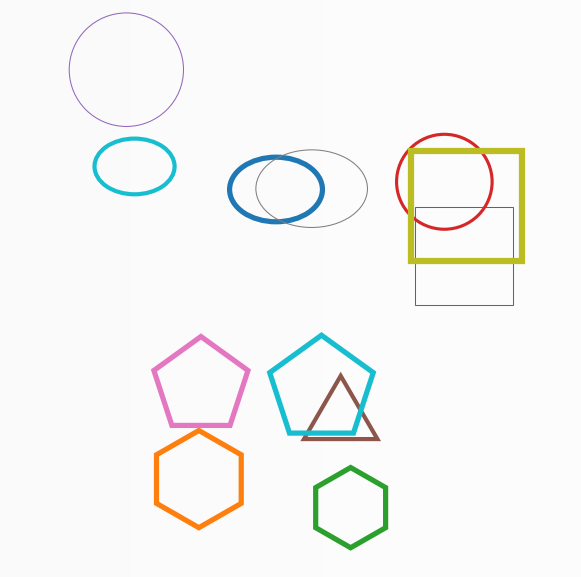[{"shape": "oval", "thickness": 2.5, "radius": 0.4, "center": [0.475, 0.671]}, {"shape": "square", "thickness": 0.5, "radius": 0.42, "center": [0.799, 0.556]}, {"shape": "hexagon", "thickness": 2.5, "radius": 0.42, "center": [0.342, 0.17]}, {"shape": "hexagon", "thickness": 2.5, "radius": 0.35, "center": [0.603, 0.12]}, {"shape": "circle", "thickness": 1.5, "radius": 0.41, "center": [0.764, 0.684]}, {"shape": "circle", "thickness": 0.5, "radius": 0.49, "center": [0.217, 0.878]}, {"shape": "triangle", "thickness": 2, "radius": 0.36, "center": [0.586, 0.275]}, {"shape": "pentagon", "thickness": 2.5, "radius": 0.43, "center": [0.346, 0.331]}, {"shape": "oval", "thickness": 0.5, "radius": 0.48, "center": [0.536, 0.672]}, {"shape": "square", "thickness": 3, "radius": 0.48, "center": [0.803, 0.643]}, {"shape": "pentagon", "thickness": 2.5, "radius": 0.47, "center": [0.553, 0.325]}, {"shape": "oval", "thickness": 2, "radius": 0.34, "center": [0.231, 0.711]}]